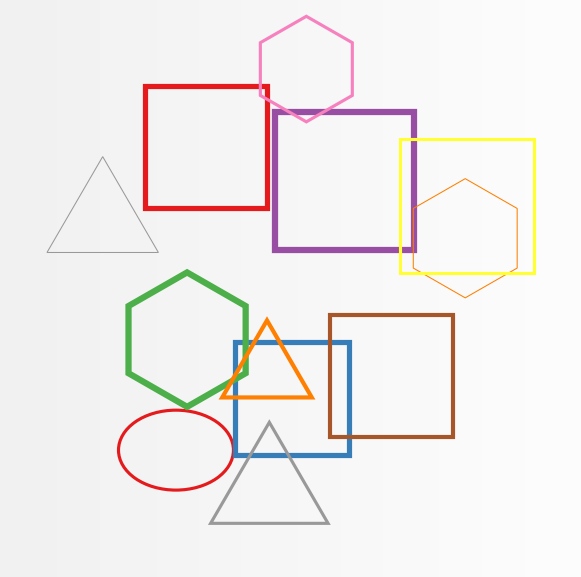[{"shape": "square", "thickness": 2.5, "radius": 0.53, "center": [0.355, 0.745]}, {"shape": "oval", "thickness": 1.5, "radius": 0.49, "center": [0.303, 0.22]}, {"shape": "square", "thickness": 2.5, "radius": 0.49, "center": [0.503, 0.309]}, {"shape": "hexagon", "thickness": 3, "radius": 0.58, "center": [0.322, 0.411]}, {"shape": "square", "thickness": 3, "radius": 0.6, "center": [0.593, 0.686]}, {"shape": "hexagon", "thickness": 0.5, "radius": 0.52, "center": [0.8, 0.587]}, {"shape": "triangle", "thickness": 2, "radius": 0.44, "center": [0.459, 0.355]}, {"shape": "square", "thickness": 1.5, "radius": 0.58, "center": [0.804, 0.642]}, {"shape": "square", "thickness": 2, "radius": 0.53, "center": [0.673, 0.348]}, {"shape": "hexagon", "thickness": 1.5, "radius": 0.46, "center": [0.527, 0.88]}, {"shape": "triangle", "thickness": 1.5, "radius": 0.58, "center": [0.463, 0.151]}, {"shape": "triangle", "thickness": 0.5, "radius": 0.55, "center": [0.177, 0.617]}]